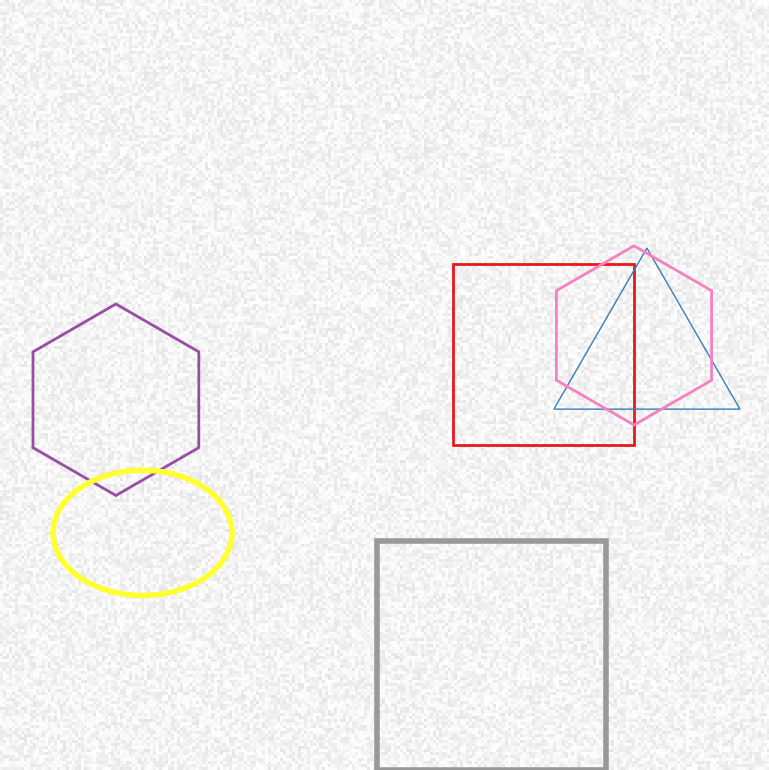[{"shape": "square", "thickness": 1, "radius": 0.59, "center": [0.706, 0.539]}, {"shape": "triangle", "thickness": 0.5, "radius": 0.7, "center": [0.84, 0.538]}, {"shape": "hexagon", "thickness": 1, "radius": 0.62, "center": [0.151, 0.481]}, {"shape": "oval", "thickness": 2, "radius": 0.58, "center": [0.185, 0.308]}, {"shape": "hexagon", "thickness": 1, "radius": 0.58, "center": [0.823, 0.564]}, {"shape": "square", "thickness": 2, "radius": 0.74, "center": [0.638, 0.149]}]